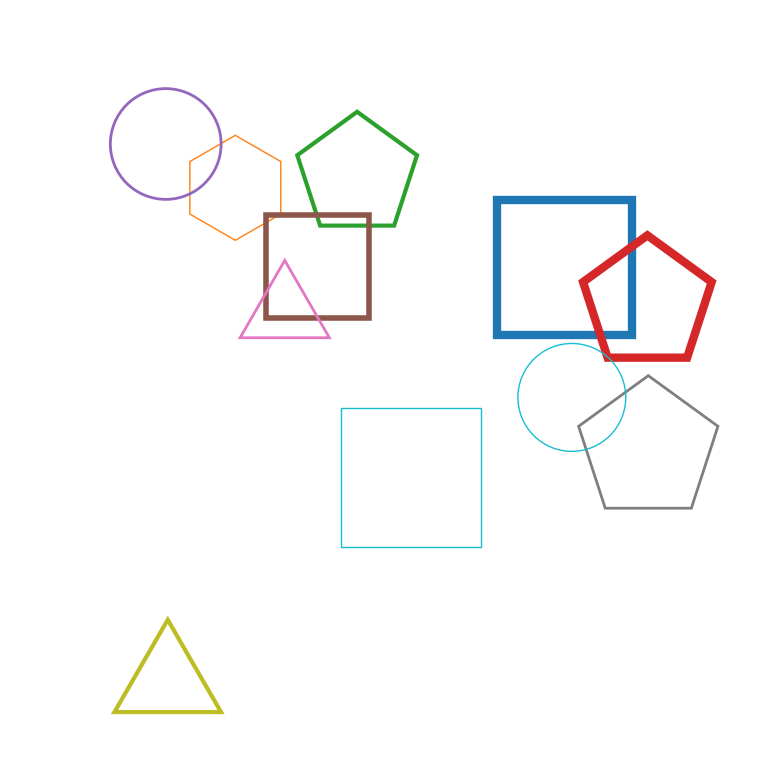[{"shape": "square", "thickness": 3, "radius": 0.44, "center": [0.733, 0.652]}, {"shape": "hexagon", "thickness": 0.5, "radius": 0.34, "center": [0.306, 0.756]}, {"shape": "pentagon", "thickness": 1.5, "radius": 0.41, "center": [0.464, 0.773]}, {"shape": "pentagon", "thickness": 3, "radius": 0.44, "center": [0.841, 0.607]}, {"shape": "circle", "thickness": 1, "radius": 0.36, "center": [0.215, 0.813]}, {"shape": "square", "thickness": 2, "radius": 0.33, "center": [0.413, 0.654]}, {"shape": "triangle", "thickness": 1, "radius": 0.33, "center": [0.37, 0.595]}, {"shape": "pentagon", "thickness": 1, "radius": 0.48, "center": [0.842, 0.417]}, {"shape": "triangle", "thickness": 1.5, "radius": 0.4, "center": [0.218, 0.115]}, {"shape": "circle", "thickness": 0.5, "radius": 0.35, "center": [0.743, 0.484]}, {"shape": "square", "thickness": 0.5, "radius": 0.45, "center": [0.534, 0.38]}]